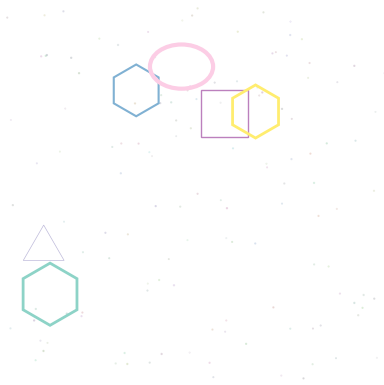[{"shape": "hexagon", "thickness": 2, "radius": 0.4, "center": [0.13, 0.236]}, {"shape": "triangle", "thickness": 0.5, "radius": 0.31, "center": [0.113, 0.354]}, {"shape": "hexagon", "thickness": 1.5, "radius": 0.34, "center": [0.354, 0.765]}, {"shape": "oval", "thickness": 3, "radius": 0.41, "center": [0.472, 0.827]}, {"shape": "square", "thickness": 1, "radius": 0.3, "center": [0.582, 0.705]}, {"shape": "hexagon", "thickness": 2, "radius": 0.34, "center": [0.664, 0.71]}]